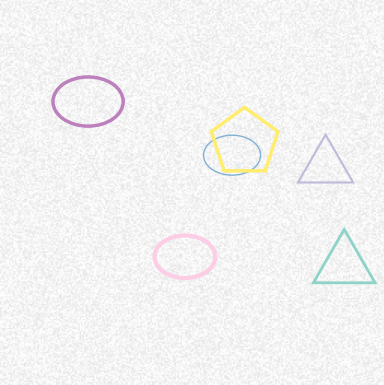[{"shape": "triangle", "thickness": 2, "radius": 0.46, "center": [0.894, 0.312]}, {"shape": "triangle", "thickness": 1.5, "radius": 0.41, "center": [0.846, 0.567]}, {"shape": "oval", "thickness": 1, "radius": 0.37, "center": [0.603, 0.597]}, {"shape": "oval", "thickness": 3, "radius": 0.39, "center": [0.48, 0.333]}, {"shape": "oval", "thickness": 2.5, "radius": 0.46, "center": [0.229, 0.736]}, {"shape": "pentagon", "thickness": 2.5, "radius": 0.46, "center": [0.635, 0.63]}]